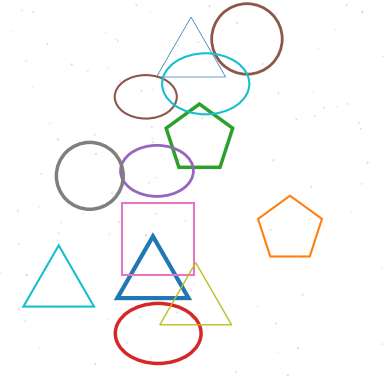[{"shape": "triangle", "thickness": 0.5, "radius": 0.52, "center": [0.496, 0.852]}, {"shape": "triangle", "thickness": 3, "radius": 0.53, "center": [0.397, 0.279]}, {"shape": "pentagon", "thickness": 1.5, "radius": 0.44, "center": [0.753, 0.404]}, {"shape": "pentagon", "thickness": 2.5, "radius": 0.45, "center": [0.518, 0.639]}, {"shape": "oval", "thickness": 2.5, "radius": 0.56, "center": [0.411, 0.134]}, {"shape": "oval", "thickness": 2, "radius": 0.47, "center": [0.408, 0.556]}, {"shape": "circle", "thickness": 2, "radius": 0.46, "center": [0.641, 0.899]}, {"shape": "oval", "thickness": 1.5, "radius": 0.4, "center": [0.379, 0.748]}, {"shape": "square", "thickness": 1.5, "radius": 0.47, "center": [0.41, 0.379]}, {"shape": "circle", "thickness": 2.5, "radius": 0.43, "center": [0.233, 0.543]}, {"shape": "triangle", "thickness": 1, "radius": 0.54, "center": [0.508, 0.21]}, {"shape": "triangle", "thickness": 1.5, "radius": 0.53, "center": [0.153, 0.257]}, {"shape": "oval", "thickness": 1.5, "radius": 0.57, "center": [0.534, 0.782]}]